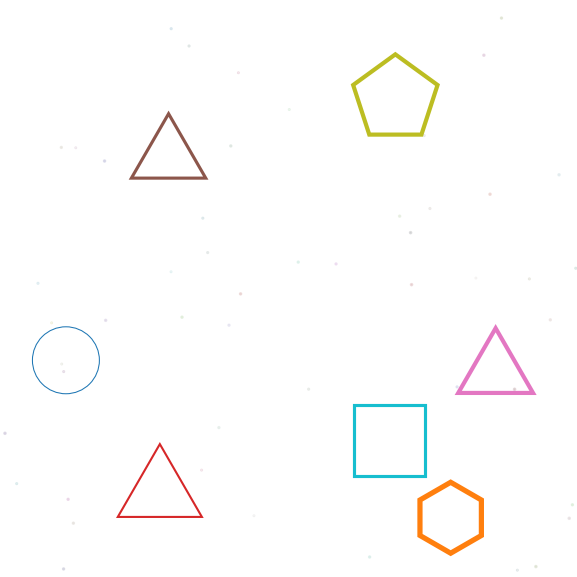[{"shape": "circle", "thickness": 0.5, "radius": 0.29, "center": [0.114, 0.375]}, {"shape": "hexagon", "thickness": 2.5, "radius": 0.31, "center": [0.78, 0.103]}, {"shape": "triangle", "thickness": 1, "radius": 0.42, "center": [0.277, 0.146]}, {"shape": "triangle", "thickness": 1.5, "radius": 0.37, "center": [0.292, 0.728]}, {"shape": "triangle", "thickness": 2, "radius": 0.37, "center": [0.858, 0.356]}, {"shape": "pentagon", "thickness": 2, "radius": 0.38, "center": [0.685, 0.828]}, {"shape": "square", "thickness": 1.5, "radius": 0.31, "center": [0.674, 0.237]}]